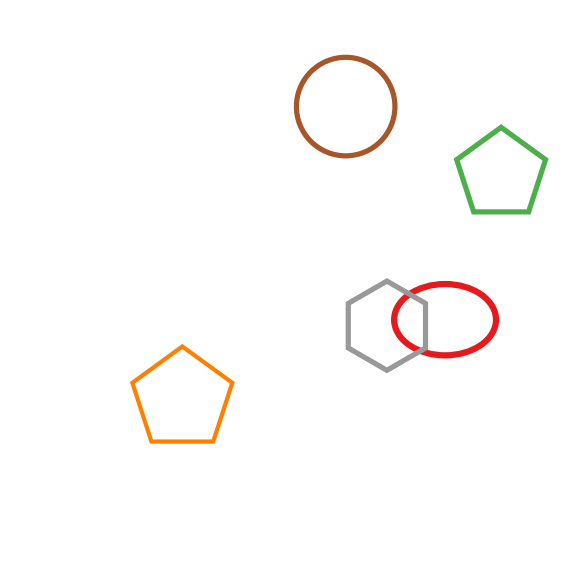[{"shape": "oval", "thickness": 3, "radius": 0.44, "center": [0.771, 0.446]}, {"shape": "pentagon", "thickness": 2.5, "radius": 0.4, "center": [0.868, 0.698]}, {"shape": "pentagon", "thickness": 2, "radius": 0.46, "center": [0.316, 0.308]}, {"shape": "circle", "thickness": 2.5, "radius": 0.43, "center": [0.599, 0.815]}, {"shape": "hexagon", "thickness": 2.5, "radius": 0.39, "center": [0.67, 0.435]}]